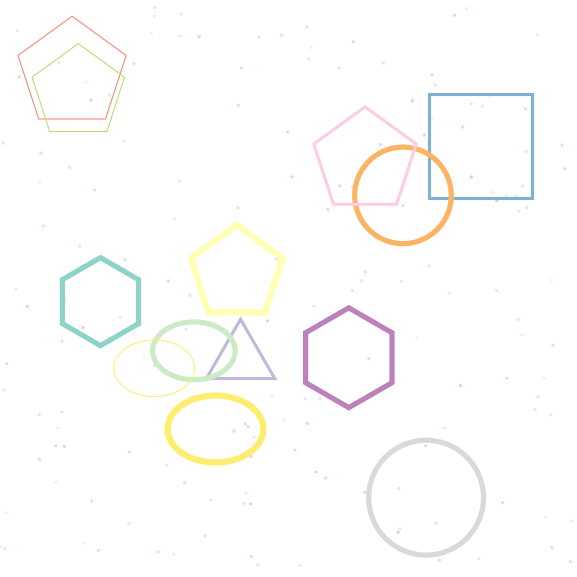[{"shape": "hexagon", "thickness": 2.5, "radius": 0.38, "center": [0.174, 0.477]}, {"shape": "pentagon", "thickness": 3, "radius": 0.42, "center": [0.41, 0.526]}, {"shape": "triangle", "thickness": 1.5, "radius": 0.34, "center": [0.417, 0.378]}, {"shape": "pentagon", "thickness": 0.5, "radius": 0.49, "center": [0.125, 0.873]}, {"shape": "square", "thickness": 1.5, "radius": 0.45, "center": [0.832, 0.747]}, {"shape": "circle", "thickness": 2.5, "radius": 0.42, "center": [0.698, 0.661]}, {"shape": "pentagon", "thickness": 0.5, "radius": 0.42, "center": [0.136, 0.839]}, {"shape": "pentagon", "thickness": 1.5, "radius": 0.47, "center": [0.632, 0.721]}, {"shape": "circle", "thickness": 2.5, "radius": 0.5, "center": [0.738, 0.137]}, {"shape": "hexagon", "thickness": 2.5, "radius": 0.43, "center": [0.604, 0.38]}, {"shape": "oval", "thickness": 2.5, "radius": 0.36, "center": [0.336, 0.392]}, {"shape": "oval", "thickness": 3, "radius": 0.41, "center": [0.373, 0.256]}, {"shape": "oval", "thickness": 0.5, "radius": 0.35, "center": [0.267, 0.361]}]